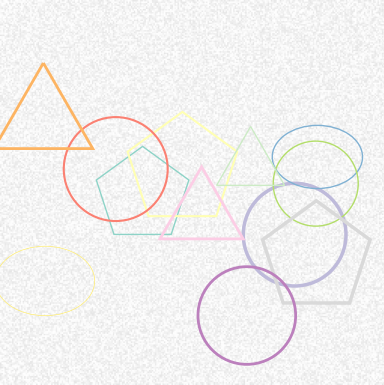[{"shape": "pentagon", "thickness": 1, "radius": 0.63, "center": [0.37, 0.493]}, {"shape": "pentagon", "thickness": 1.5, "radius": 0.75, "center": [0.474, 0.56]}, {"shape": "circle", "thickness": 2.5, "radius": 0.67, "center": [0.765, 0.391]}, {"shape": "circle", "thickness": 1.5, "radius": 0.67, "center": [0.301, 0.561]}, {"shape": "oval", "thickness": 1, "radius": 0.59, "center": [0.824, 0.592]}, {"shape": "triangle", "thickness": 2, "radius": 0.74, "center": [0.113, 0.688]}, {"shape": "circle", "thickness": 1, "radius": 0.55, "center": [0.82, 0.523]}, {"shape": "triangle", "thickness": 2, "radius": 0.62, "center": [0.524, 0.442]}, {"shape": "pentagon", "thickness": 2.5, "radius": 0.73, "center": [0.822, 0.332]}, {"shape": "circle", "thickness": 2, "radius": 0.63, "center": [0.641, 0.18]}, {"shape": "triangle", "thickness": 1, "radius": 0.51, "center": [0.651, 0.569]}, {"shape": "oval", "thickness": 0.5, "radius": 0.64, "center": [0.117, 0.27]}]